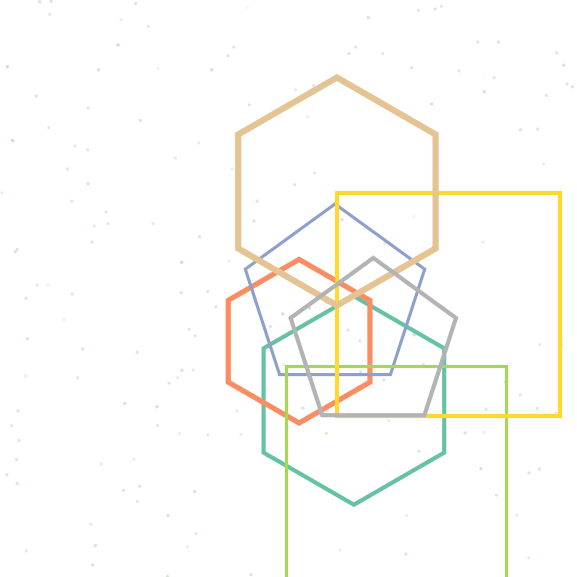[{"shape": "hexagon", "thickness": 2, "radius": 0.9, "center": [0.613, 0.306]}, {"shape": "hexagon", "thickness": 2.5, "radius": 0.71, "center": [0.518, 0.408]}, {"shape": "pentagon", "thickness": 1.5, "radius": 0.82, "center": [0.58, 0.483]}, {"shape": "square", "thickness": 1.5, "radius": 0.95, "center": [0.686, 0.174]}, {"shape": "square", "thickness": 2, "radius": 0.97, "center": [0.776, 0.472]}, {"shape": "hexagon", "thickness": 3, "radius": 0.99, "center": [0.583, 0.668]}, {"shape": "pentagon", "thickness": 2, "radius": 0.75, "center": [0.646, 0.402]}]